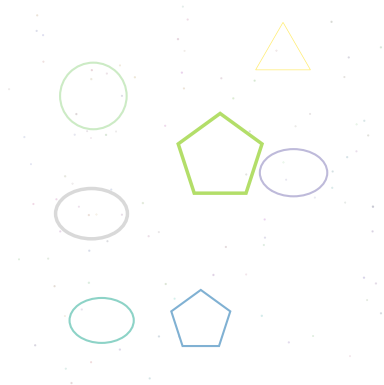[{"shape": "oval", "thickness": 1.5, "radius": 0.42, "center": [0.264, 0.168]}, {"shape": "oval", "thickness": 1.5, "radius": 0.44, "center": [0.762, 0.551]}, {"shape": "pentagon", "thickness": 1.5, "radius": 0.4, "center": [0.522, 0.166]}, {"shape": "pentagon", "thickness": 2.5, "radius": 0.57, "center": [0.572, 0.591]}, {"shape": "oval", "thickness": 2.5, "radius": 0.47, "center": [0.238, 0.445]}, {"shape": "circle", "thickness": 1.5, "radius": 0.43, "center": [0.242, 0.751]}, {"shape": "triangle", "thickness": 0.5, "radius": 0.41, "center": [0.735, 0.86]}]